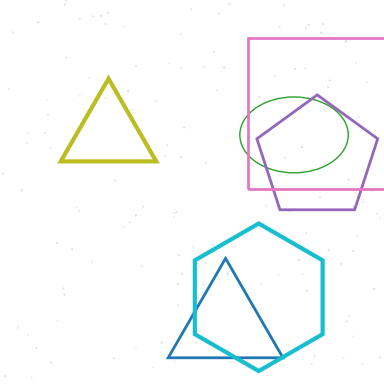[{"shape": "triangle", "thickness": 2, "radius": 0.86, "center": [0.586, 0.157]}, {"shape": "oval", "thickness": 1, "radius": 0.7, "center": [0.764, 0.65]}, {"shape": "pentagon", "thickness": 2, "radius": 0.82, "center": [0.824, 0.589]}, {"shape": "square", "thickness": 2, "radius": 0.98, "center": [0.841, 0.705]}, {"shape": "triangle", "thickness": 3, "radius": 0.72, "center": [0.282, 0.652]}, {"shape": "hexagon", "thickness": 3, "radius": 0.96, "center": [0.672, 0.228]}]